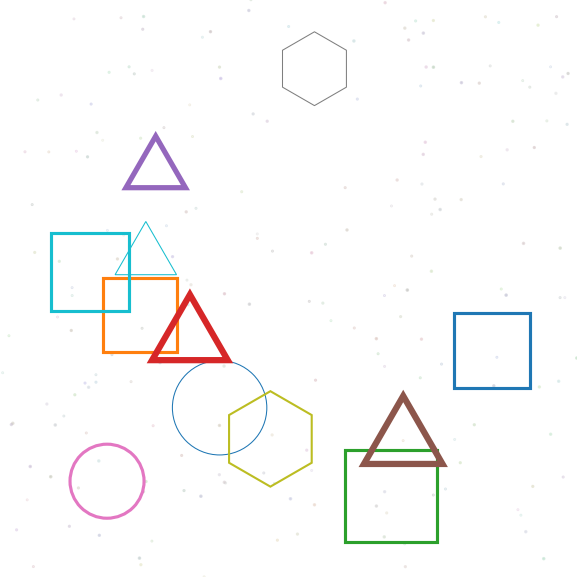[{"shape": "square", "thickness": 1.5, "radius": 0.33, "center": [0.852, 0.392]}, {"shape": "circle", "thickness": 0.5, "radius": 0.41, "center": [0.38, 0.293]}, {"shape": "square", "thickness": 1.5, "radius": 0.32, "center": [0.243, 0.454]}, {"shape": "square", "thickness": 1.5, "radius": 0.4, "center": [0.677, 0.14]}, {"shape": "triangle", "thickness": 3, "radius": 0.38, "center": [0.329, 0.413]}, {"shape": "triangle", "thickness": 2.5, "radius": 0.3, "center": [0.27, 0.704]}, {"shape": "triangle", "thickness": 3, "radius": 0.39, "center": [0.698, 0.235]}, {"shape": "circle", "thickness": 1.5, "radius": 0.32, "center": [0.185, 0.166]}, {"shape": "hexagon", "thickness": 0.5, "radius": 0.32, "center": [0.545, 0.88]}, {"shape": "hexagon", "thickness": 1, "radius": 0.41, "center": [0.468, 0.239]}, {"shape": "square", "thickness": 1.5, "radius": 0.34, "center": [0.156, 0.528]}, {"shape": "triangle", "thickness": 0.5, "radius": 0.31, "center": [0.252, 0.554]}]